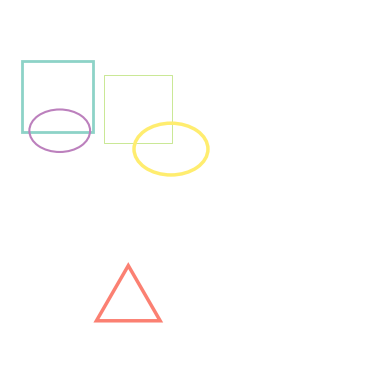[{"shape": "square", "thickness": 2, "radius": 0.46, "center": [0.149, 0.75]}, {"shape": "triangle", "thickness": 2.5, "radius": 0.48, "center": [0.333, 0.215]}, {"shape": "square", "thickness": 0.5, "radius": 0.44, "center": [0.358, 0.718]}, {"shape": "oval", "thickness": 1.5, "radius": 0.39, "center": [0.155, 0.66]}, {"shape": "oval", "thickness": 2.5, "radius": 0.48, "center": [0.444, 0.613]}]